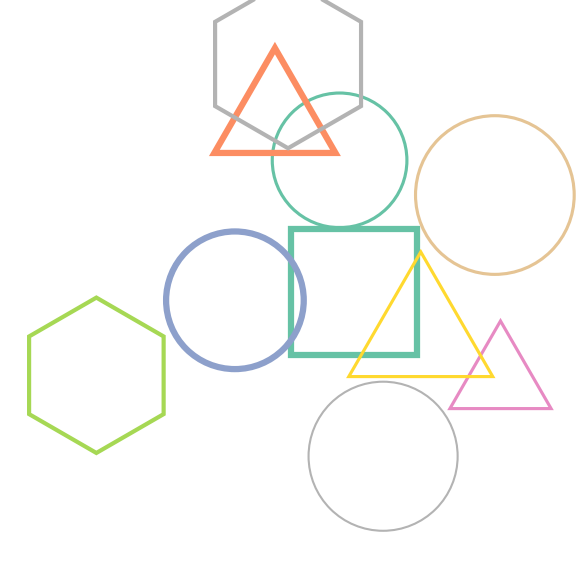[{"shape": "circle", "thickness": 1.5, "radius": 0.58, "center": [0.588, 0.721]}, {"shape": "square", "thickness": 3, "radius": 0.55, "center": [0.613, 0.494]}, {"shape": "triangle", "thickness": 3, "radius": 0.61, "center": [0.476, 0.795]}, {"shape": "circle", "thickness": 3, "radius": 0.6, "center": [0.407, 0.479]}, {"shape": "triangle", "thickness": 1.5, "radius": 0.51, "center": [0.867, 0.342]}, {"shape": "hexagon", "thickness": 2, "radius": 0.67, "center": [0.167, 0.349]}, {"shape": "triangle", "thickness": 1.5, "radius": 0.72, "center": [0.729, 0.419]}, {"shape": "circle", "thickness": 1.5, "radius": 0.69, "center": [0.857, 0.661]}, {"shape": "circle", "thickness": 1, "radius": 0.65, "center": [0.663, 0.209]}, {"shape": "hexagon", "thickness": 2, "radius": 0.73, "center": [0.499, 0.888]}]